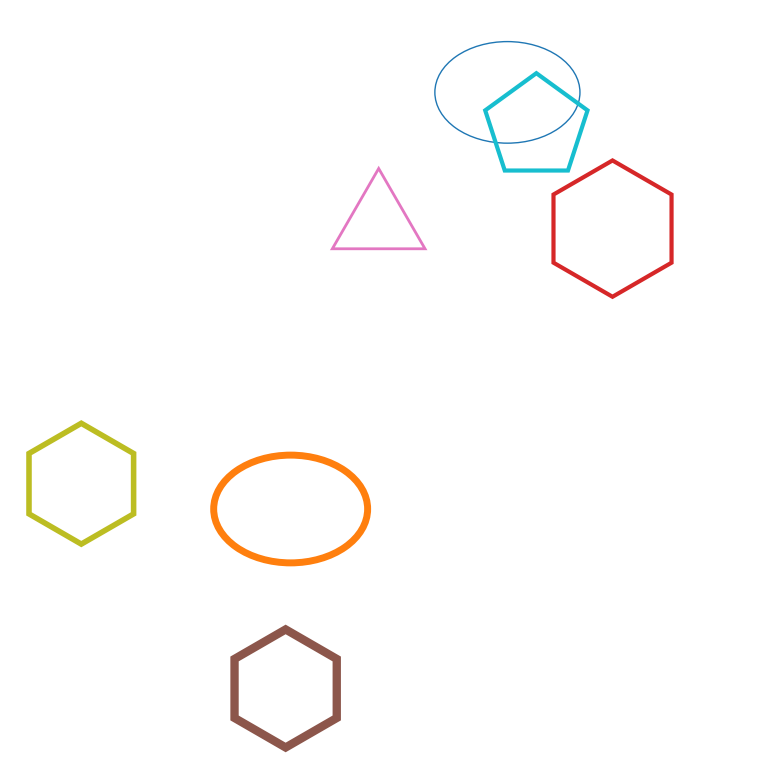[{"shape": "oval", "thickness": 0.5, "radius": 0.47, "center": [0.659, 0.88]}, {"shape": "oval", "thickness": 2.5, "radius": 0.5, "center": [0.377, 0.339]}, {"shape": "hexagon", "thickness": 1.5, "radius": 0.44, "center": [0.795, 0.703]}, {"shape": "hexagon", "thickness": 3, "radius": 0.38, "center": [0.371, 0.106]}, {"shape": "triangle", "thickness": 1, "radius": 0.35, "center": [0.492, 0.712]}, {"shape": "hexagon", "thickness": 2, "radius": 0.39, "center": [0.106, 0.372]}, {"shape": "pentagon", "thickness": 1.5, "radius": 0.35, "center": [0.697, 0.835]}]